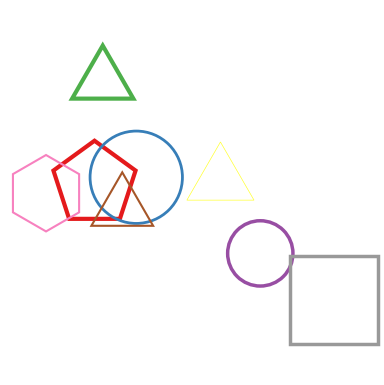[{"shape": "pentagon", "thickness": 3, "radius": 0.56, "center": [0.245, 0.522]}, {"shape": "circle", "thickness": 2, "radius": 0.6, "center": [0.354, 0.54]}, {"shape": "triangle", "thickness": 3, "radius": 0.46, "center": [0.267, 0.79]}, {"shape": "circle", "thickness": 2.5, "radius": 0.42, "center": [0.676, 0.342]}, {"shape": "triangle", "thickness": 0.5, "radius": 0.5, "center": [0.573, 0.53]}, {"shape": "triangle", "thickness": 1.5, "radius": 0.46, "center": [0.318, 0.46]}, {"shape": "hexagon", "thickness": 1.5, "radius": 0.5, "center": [0.12, 0.498]}, {"shape": "square", "thickness": 2.5, "radius": 0.57, "center": [0.867, 0.221]}]